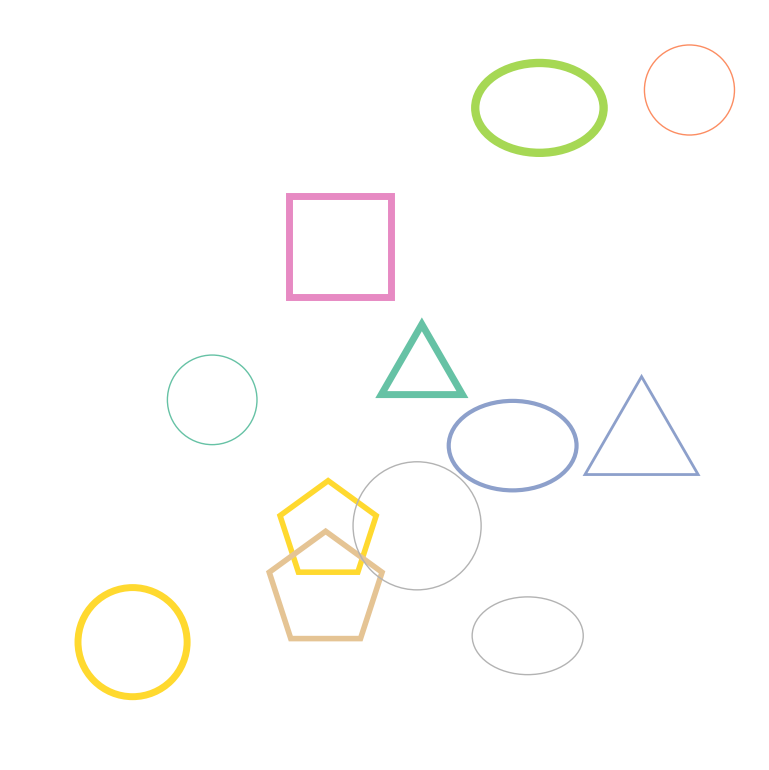[{"shape": "circle", "thickness": 0.5, "radius": 0.29, "center": [0.276, 0.481]}, {"shape": "triangle", "thickness": 2.5, "radius": 0.3, "center": [0.548, 0.518]}, {"shape": "circle", "thickness": 0.5, "radius": 0.29, "center": [0.895, 0.883]}, {"shape": "oval", "thickness": 1.5, "radius": 0.42, "center": [0.666, 0.421]}, {"shape": "triangle", "thickness": 1, "radius": 0.42, "center": [0.833, 0.426]}, {"shape": "square", "thickness": 2.5, "radius": 0.33, "center": [0.442, 0.68]}, {"shape": "oval", "thickness": 3, "radius": 0.42, "center": [0.701, 0.86]}, {"shape": "pentagon", "thickness": 2, "radius": 0.33, "center": [0.426, 0.31]}, {"shape": "circle", "thickness": 2.5, "radius": 0.35, "center": [0.172, 0.166]}, {"shape": "pentagon", "thickness": 2, "radius": 0.39, "center": [0.423, 0.233]}, {"shape": "circle", "thickness": 0.5, "radius": 0.42, "center": [0.542, 0.317]}, {"shape": "oval", "thickness": 0.5, "radius": 0.36, "center": [0.685, 0.174]}]